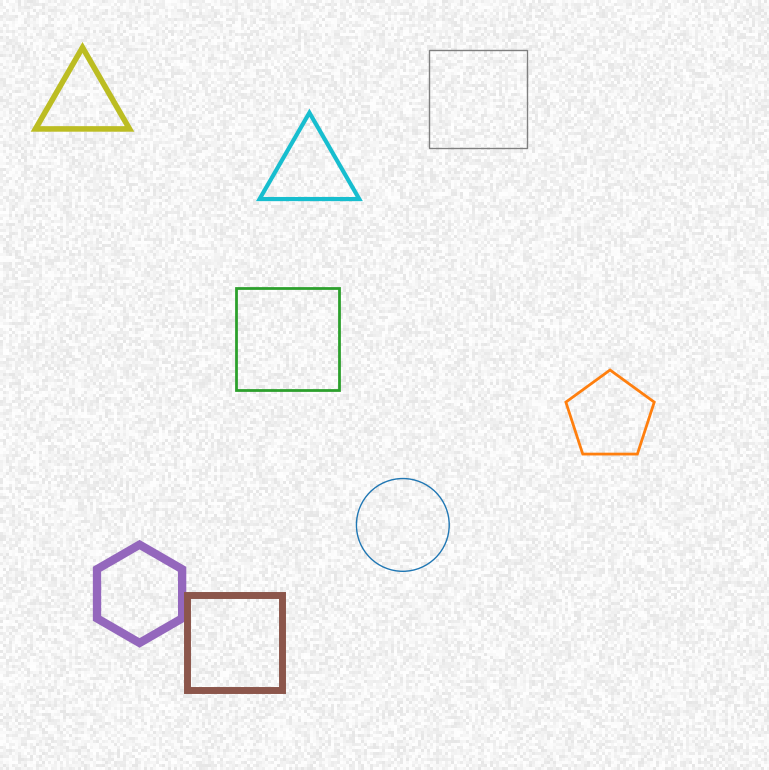[{"shape": "circle", "thickness": 0.5, "radius": 0.3, "center": [0.523, 0.318]}, {"shape": "pentagon", "thickness": 1, "radius": 0.3, "center": [0.792, 0.459]}, {"shape": "square", "thickness": 1, "radius": 0.33, "center": [0.373, 0.56]}, {"shape": "hexagon", "thickness": 3, "radius": 0.32, "center": [0.181, 0.229]}, {"shape": "square", "thickness": 2.5, "radius": 0.31, "center": [0.305, 0.166]}, {"shape": "square", "thickness": 0.5, "radius": 0.32, "center": [0.621, 0.871]}, {"shape": "triangle", "thickness": 2, "radius": 0.35, "center": [0.107, 0.868]}, {"shape": "triangle", "thickness": 1.5, "radius": 0.37, "center": [0.402, 0.779]}]